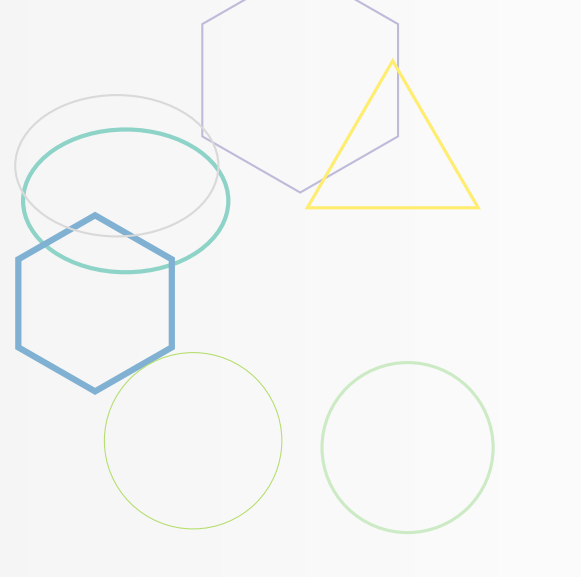[{"shape": "oval", "thickness": 2, "radius": 0.88, "center": [0.216, 0.651]}, {"shape": "hexagon", "thickness": 1, "radius": 0.97, "center": [0.516, 0.86]}, {"shape": "hexagon", "thickness": 3, "radius": 0.76, "center": [0.164, 0.474]}, {"shape": "circle", "thickness": 0.5, "radius": 0.76, "center": [0.332, 0.236]}, {"shape": "oval", "thickness": 1, "radius": 0.87, "center": [0.201, 0.712]}, {"shape": "circle", "thickness": 1.5, "radius": 0.74, "center": [0.701, 0.224]}, {"shape": "triangle", "thickness": 1.5, "radius": 0.85, "center": [0.676, 0.724]}]